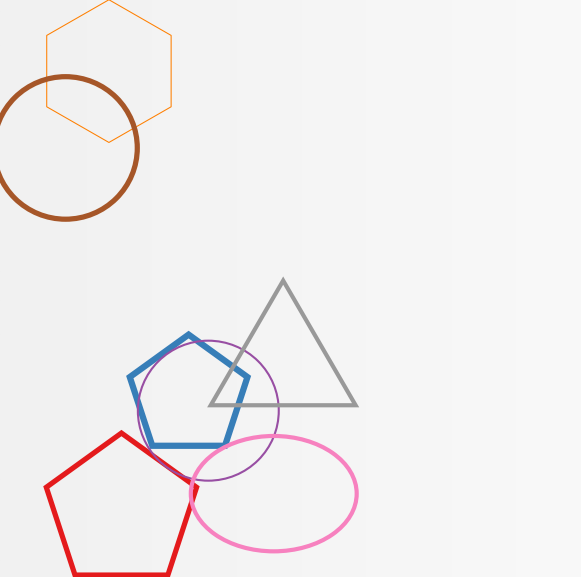[{"shape": "pentagon", "thickness": 2.5, "radius": 0.68, "center": [0.209, 0.113]}, {"shape": "pentagon", "thickness": 3, "radius": 0.53, "center": [0.325, 0.313]}, {"shape": "circle", "thickness": 1, "radius": 0.61, "center": [0.358, 0.288]}, {"shape": "hexagon", "thickness": 0.5, "radius": 0.62, "center": [0.187, 0.876]}, {"shape": "circle", "thickness": 2.5, "radius": 0.62, "center": [0.113, 0.743]}, {"shape": "oval", "thickness": 2, "radius": 0.71, "center": [0.471, 0.144]}, {"shape": "triangle", "thickness": 2, "radius": 0.72, "center": [0.487, 0.369]}]